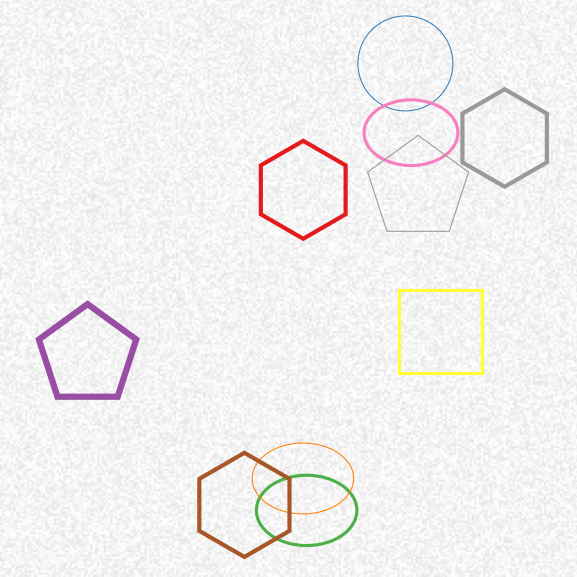[{"shape": "hexagon", "thickness": 2, "radius": 0.42, "center": [0.525, 0.67]}, {"shape": "circle", "thickness": 0.5, "radius": 0.41, "center": [0.702, 0.889]}, {"shape": "oval", "thickness": 1.5, "radius": 0.44, "center": [0.531, 0.115]}, {"shape": "pentagon", "thickness": 3, "radius": 0.44, "center": [0.152, 0.384]}, {"shape": "oval", "thickness": 0.5, "radius": 0.44, "center": [0.525, 0.171]}, {"shape": "square", "thickness": 1.5, "radius": 0.36, "center": [0.763, 0.425]}, {"shape": "hexagon", "thickness": 2, "radius": 0.45, "center": [0.423, 0.125]}, {"shape": "oval", "thickness": 1.5, "radius": 0.41, "center": [0.712, 0.769]}, {"shape": "hexagon", "thickness": 2, "radius": 0.42, "center": [0.874, 0.76]}, {"shape": "pentagon", "thickness": 0.5, "radius": 0.46, "center": [0.724, 0.673]}]